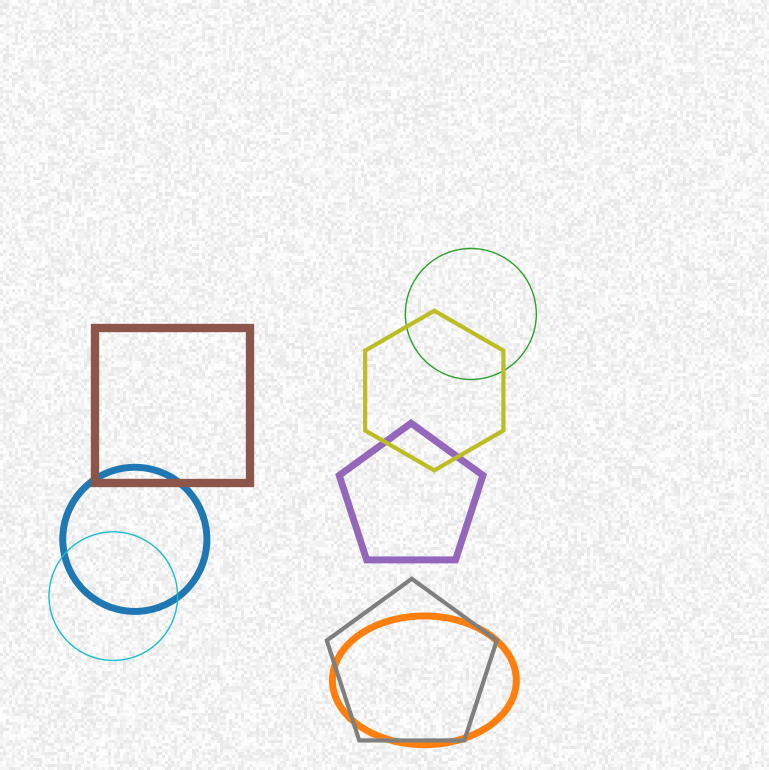[{"shape": "circle", "thickness": 2.5, "radius": 0.47, "center": [0.175, 0.3]}, {"shape": "oval", "thickness": 2.5, "radius": 0.6, "center": [0.551, 0.116]}, {"shape": "circle", "thickness": 0.5, "radius": 0.43, "center": [0.611, 0.592]}, {"shape": "pentagon", "thickness": 2.5, "radius": 0.49, "center": [0.534, 0.352]}, {"shape": "square", "thickness": 3, "radius": 0.5, "center": [0.224, 0.474]}, {"shape": "pentagon", "thickness": 1.5, "radius": 0.58, "center": [0.535, 0.132]}, {"shape": "hexagon", "thickness": 1.5, "radius": 0.52, "center": [0.564, 0.493]}, {"shape": "circle", "thickness": 0.5, "radius": 0.42, "center": [0.147, 0.226]}]